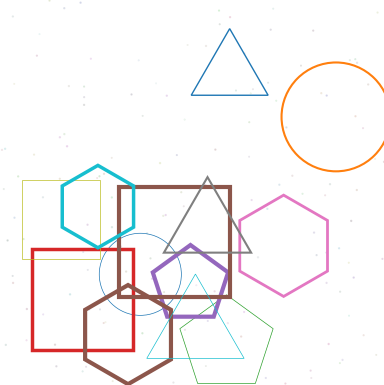[{"shape": "circle", "thickness": 0.5, "radius": 0.53, "center": [0.364, 0.287]}, {"shape": "triangle", "thickness": 1, "radius": 0.58, "center": [0.597, 0.81]}, {"shape": "circle", "thickness": 1.5, "radius": 0.71, "center": [0.873, 0.696]}, {"shape": "pentagon", "thickness": 0.5, "radius": 0.64, "center": [0.588, 0.107]}, {"shape": "square", "thickness": 2.5, "radius": 0.66, "center": [0.215, 0.221]}, {"shape": "pentagon", "thickness": 3, "radius": 0.51, "center": [0.495, 0.261]}, {"shape": "square", "thickness": 3, "radius": 0.72, "center": [0.453, 0.371]}, {"shape": "hexagon", "thickness": 3, "radius": 0.64, "center": [0.333, 0.131]}, {"shape": "hexagon", "thickness": 2, "radius": 0.66, "center": [0.737, 0.362]}, {"shape": "triangle", "thickness": 1.5, "radius": 0.65, "center": [0.539, 0.409]}, {"shape": "square", "thickness": 0.5, "radius": 0.51, "center": [0.159, 0.43]}, {"shape": "hexagon", "thickness": 2.5, "radius": 0.53, "center": [0.254, 0.463]}, {"shape": "triangle", "thickness": 0.5, "radius": 0.73, "center": [0.508, 0.142]}]